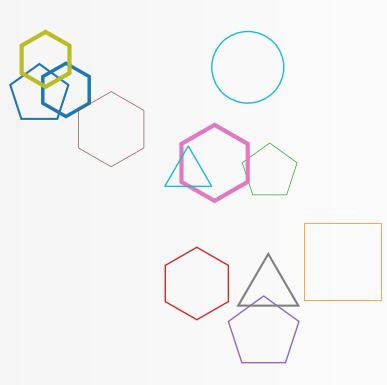[{"shape": "hexagon", "thickness": 2.5, "radius": 0.35, "center": [0.17, 0.767]}, {"shape": "pentagon", "thickness": 1.5, "radius": 0.39, "center": [0.102, 0.755]}, {"shape": "square", "thickness": 0.5, "radius": 0.5, "center": [0.884, 0.321]}, {"shape": "pentagon", "thickness": 0.5, "radius": 0.37, "center": [0.696, 0.554]}, {"shape": "hexagon", "thickness": 1, "radius": 0.47, "center": [0.508, 0.264]}, {"shape": "pentagon", "thickness": 1, "radius": 0.48, "center": [0.68, 0.135]}, {"shape": "hexagon", "thickness": 0.5, "radius": 0.49, "center": [0.287, 0.665]}, {"shape": "hexagon", "thickness": 3, "radius": 0.49, "center": [0.554, 0.577]}, {"shape": "triangle", "thickness": 1.5, "radius": 0.45, "center": [0.692, 0.251]}, {"shape": "hexagon", "thickness": 3, "radius": 0.36, "center": [0.118, 0.846]}, {"shape": "triangle", "thickness": 1, "radius": 0.35, "center": [0.486, 0.551]}, {"shape": "circle", "thickness": 1, "radius": 0.46, "center": [0.639, 0.825]}]